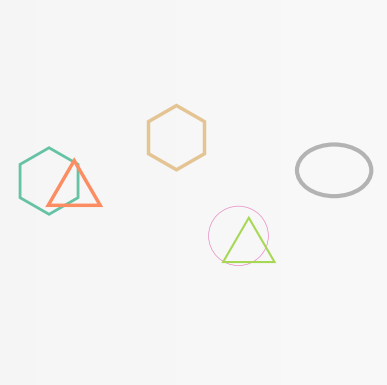[{"shape": "hexagon", "thickness": 2, "radius": 0.43, "center": [0.127, 0.53]}, {"shape": "triangle", "thickness": 2.5, "radius": 0.39, "center": [0.192, 0.505]}, {"shape": "circle", "thickness": 0.5, "radius": 0.39, "center": [0.615, 0.387]}, {"shape": "triangle", "thickness": 1.5, "radius": 0.38, "center": [0.642, 0.358]}, {"shape": "hexagon", "thickness": 2.5, "radius": 0.42, "center": [0.456, 0.642]}, {"shape": "oval", "thickness": 3, "radius": 0.48, "center": [0.862, 0.558]}]